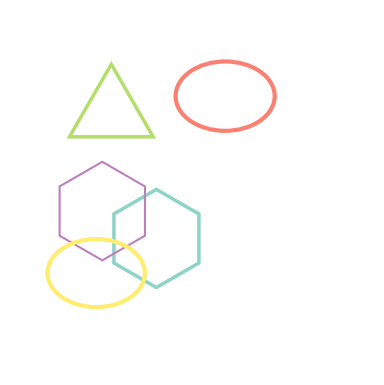[{"shape": "hexagon", "thickness": 2.5, "radius": 0.64, "center": [0.406, 0.381]}, {"shape": "oval", "thickness": 3, "radius": 0.64, "center": [0.585, 0.75]}, {"shape": "triangle", "thickness": 2.5, "radius": 0.63, "center": [0.289, 0.707]}, {"shape": "hexagon", "thickness": 1.5, "radius": 0.64, "center": [0.266, 0.452]}, {"shape": "oval", "thickness": 3, "radius": 0.63, "center": [0.25, 0.291]}]